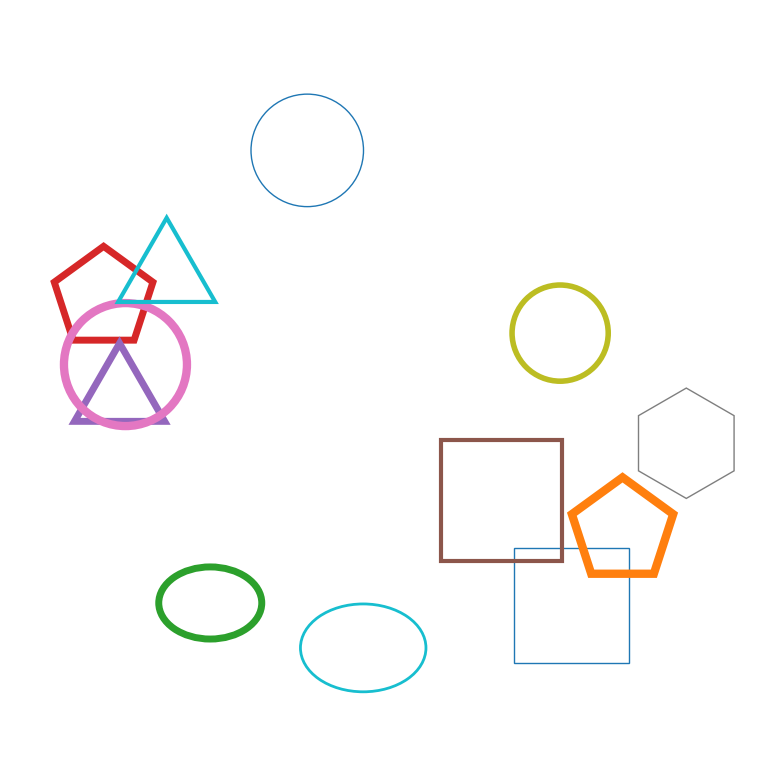[{"shape": "circle", "thickness": 0.5, "radius": 0.37, "center": [0.399, 0.805]}, {"shape": "square", "thickness": 0.5, "radius": 0.37, "center": [0.742, 0.213]}, {"shape": "pentagon", "thickness": 3, "radius": 0.35, "center": [0.808, 0.311]}, {"shape": "oval", "thickness": 2.5, "radius": 0.33, "center": [0.273, 0.217]}, {"shape": "pentagon", "thickness": 2.5, "radius": 0.34, "center": [0.135, 0.613]}, {"shape": "triangle", "thickness": 2.5, "radius": 0.34, "center": [0.155, 0.487]}, {"shape": "square", "thickness": 1.5, "radius": 0.39, "center": [0.651, 0.35]}, {"shape": "circle", "thickness": 3, "radius": 0.4, "center": [0.163, 0.527]}, {"shape": "hexagon", "thickness": 0.5, "radius": 0.36, "center": [0.891, 0.424]}, {"shape": "circle", "thickness": 2, "radius": 0.31, "center": [0.727, 0.567]}, {"shape": "oval", "thickness": 1, "radius": 0.41, "center": [0.472, 0.159]}, {"shape": "triangle", "thickness": 1.5, "radius": 0.36, "center": [0.216, 0.644]}]